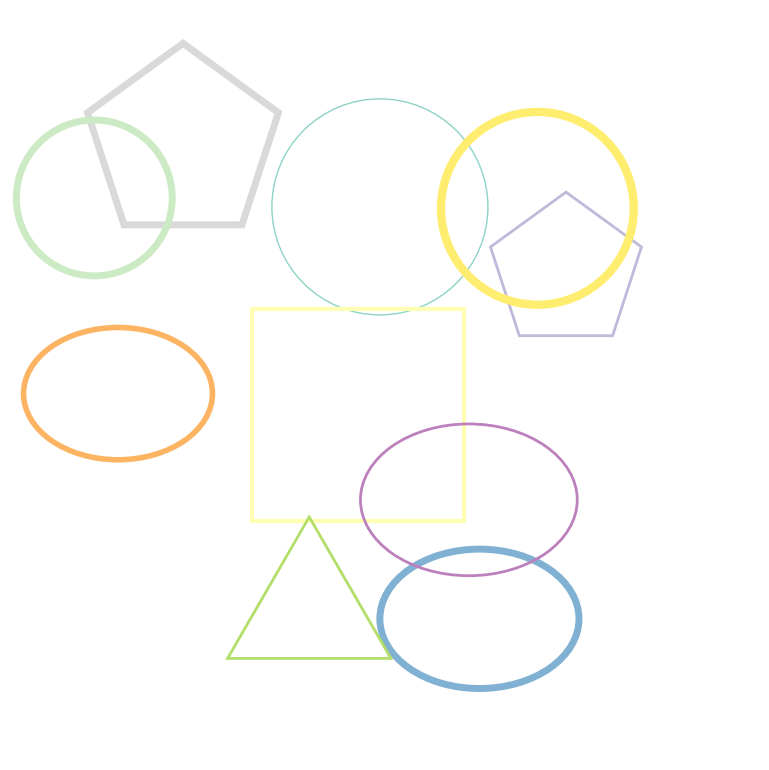[{"shape": "circle", "thickness": 0.5, "radius": 0.7, "center": [0.493, 0.731]}, {"shape": "square", "thickness": 1.5, "radius": 0.69, "center": [0.465, 0.461]}, {"shape": "pentagon", "thickness": 1, "radius": 0.52, "center": [0.735, 0.647]}, {"shape": "oval", "thickness": 2.5, "radius": 0.65, "center": [0.623, 0.196]}, {"shape": "oval", "thickness": 2, "radius": 0.61, "center": [0.153, 0.489]}, {"shape": "triangle", "thickness": 1, "radius": 0.61, "center": [0.402, 0.206]}, {"shape": "pentagon", "thickness": 2.5, "radius": 0.65, "center": [0.238, 0.813]}, {"shape": "oval", "thickness": 1, "radius": 0.7, "center": [0.609, 0.351]}, {"shape": "circle", "thickness": 2.5, "radius": 0.51, "center": [0.122, 0.743]}, {"shape": "circle", "thickness": 3, "radius": 0.63, "center": [0.698, 0.729]}]